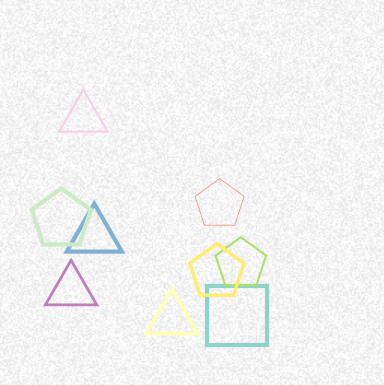[{"shape": "square", "thickness": 3, "radius": 0.39, "center": [0.616, 0.18]}, {"shape": "triangle", "thickness": 2.5, "radius": 0.39, "center": [0.447, 0.172]}, {"shape": "pentagon", "thickness": 0.5, "radius": 0.33, "center": [0.57, 0.469]}, {"shape": "triangle", "thickness": 3, "radius": 0.41, "center": [0.245, 0.388]}, {"shape": "pentagon", "thickness": 1.5, "radius": 0.34, "center": [0.626, 0.315]}, {"shape": "triangle", "thickness": 1.5, "radius": 0.36, "center": [0.216, 0.694]}, {"shape": "triangle", "thickness": 2, "radius": 0.39, "center": [0.185, 0.247]}, {"shape": "pentagon", "thickness": 3, "radius": 0.4, "center": [0.159, 0.43]}, {"shape": "pentagon", "thickness": 2.5, "radius": 0.37, "center": [0.563, 0.293]}]